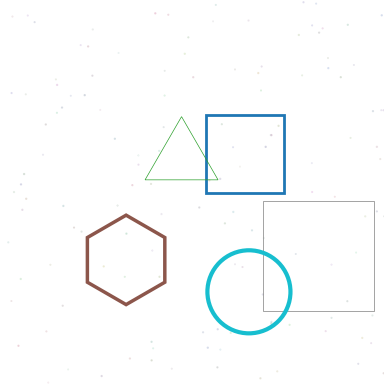[{"shape": "square", "thickness": 2, "radius": 0.51, "center": [0.636, 0.6]}, {"shape": "triangle", "thickness": 0.5, "radius": 0.55, "center": [0.472, 0.588]}, {"shape": "hexagon", "thickness": 2.5, "radius": 0.58, "center": [0.328, 0.325]}, {"shape": "square", "thickness": 0.5, "radius": 0.72, "center": [0.827, 0.335]}, {"shape": "circle", "thickness": 3, "radius": 0.54, "center": [0.647, 0.242]}]